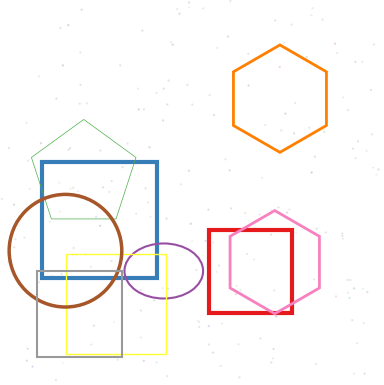[{"shape": "square", "thickness": 3, "radius": 0.54, "center": [0.65, 0.296]}, {"shape": "square", "thickness": 3, "radius": 0.75, "center": [0.259, 0.429]}, {"shape": "pentagon", "thickness": 0.5, "radius": 0.71, "center": [0.217, 0.547]}, {"shape": "oval", "thickness": 1.5, "radius": 0.51, "center": [0.425, 0.296]}, {"shape": "hexagon", "thickness": 2, "radius": 0.7, "center": [0.727, 0.744]}, {"shape": "square", "thickness": 1, "radius": 0.65, "center": [0.301, 0.21]}, {"shape": "circle", "thickness": 2.5, "radius": 0.73, "center": [0.17, 0.349]}, {"shape": "hexagon", "thickness": 2, "radius": 0.67, "center": [0.714, 0.319]}, {"shape": "square", "thickness": 1.5, "radius": 0.56, "center": [0.207, 0.184]}]